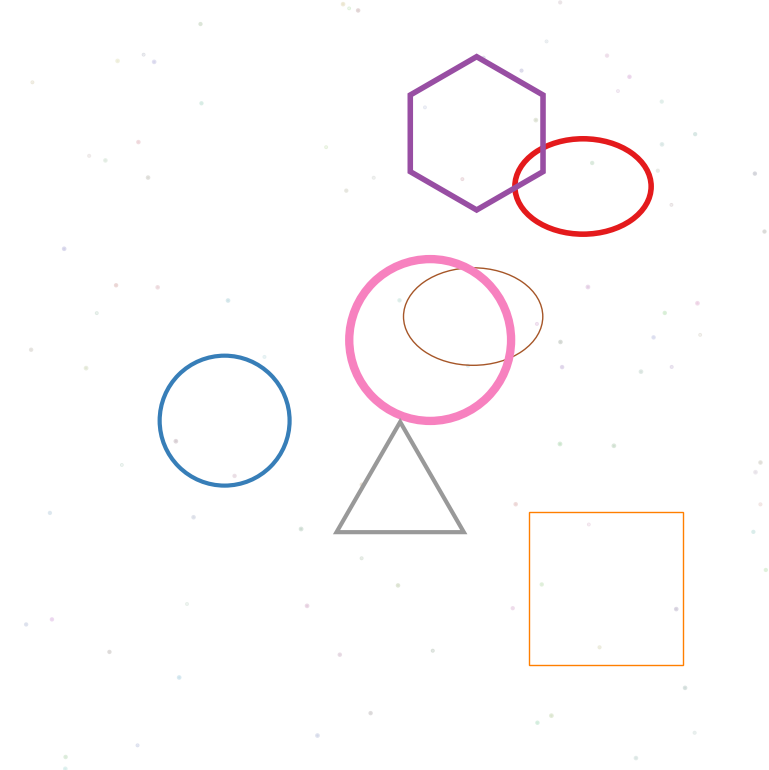[{"shape": "oval", "thickness": 2, "radius": 0.44, "center": [0.757, 0.758]}, {"shape": "circle", "thickness": 1.5, "radius": 0.42, "center": [0.292, 0.454]}, {"shape": "hexagon", "thickness": 2, "radius": 0.5, "center": [0.619, 0.827]}, {"shape": "square", "thickness": 0.5, "radius": 0.5, "center": [0.787, 0.236]}, {"shape": "oval", "thickness": 0.5, "radius": 0.45, "center": [0.614, 0.589]}, {"shape": "circle", "thickness": 3, "radius": 0.53, "center": [0.559, 0.558]}, {"shape": "triangle", "thickness": 1.5, "radius": 0.48, "center": [0.52, 0.357]}]